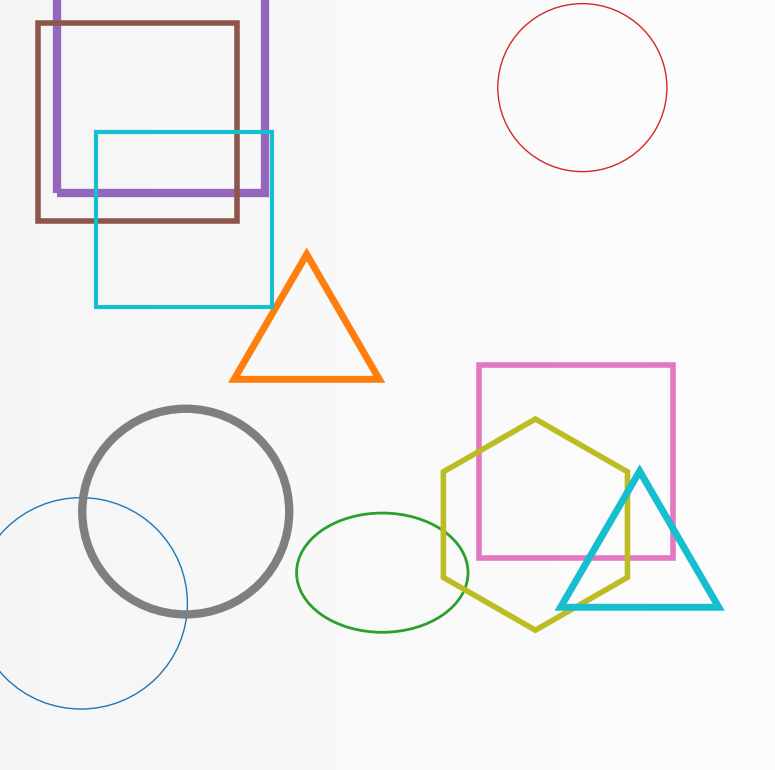[{"shape": "circle", "thickness": 0.5, "radius": 0.69, "center": [0.105, 0.216]}, {"shape": "triangle", "thickness": 2.5, "radius": 0.54, "center": [0.396, 0.561]}, {"shape": "oval", "thickness": 1, "radius": 0.55, "center": [0.493, 0.256]}, {"shape": "circle", "thickness": 0.5, "radius": 0.55, "center": [0.751, 0.886]}, {"shape": "square", "thickness": 3, "radius": 0.67, "center": [0.208, 0.885]}, {"shape": "square", "thickness": 2, "radius": 0.64, "center": [0.178, 0.842]}, {"shape": "square", "thickness": 2, "radius": 0.63, "center": [0.744, 0.4]}, {"shape": "circle", "thickness": 3, "radius": 0.67, "center": [0.24, 0.336]}, {"shape": "hexagon", "thickness": 2, "radius": 0.69, "center": [0.691, 0.319]}, {"shape": "triangle", "thickness": 2.5, "radius": 0.59, "center": [0.825, 0.27]}, {"shape": "square", "thickness": 1.5, "radius": 0.57, "center": [0.237, 0.715]}]